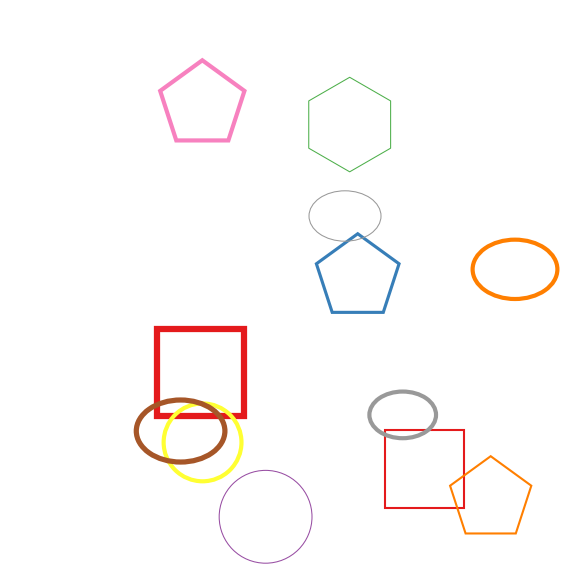[{"shape": "square", "thickness": 3, "radius": 0.38, "center": [0.346, 0.354]}, {"shape": "square", "thickness": 1, "radius": 0.34, "center": [0.735, 0.187]}, {"shape": "pentagon", "thickness": 1.5, "radius": 0.38, "center": [0.619, 0.519]}, {"shape": "hexagon", "thickness": 0.5, "radius": 0.41, "center": [0.606, 0.783]}, {"shape": "circle", "thickness": 0.5, "radius": 0.4, "center": [0.46, 0.104]}, {"shape": "oval", "thickness": 2, "radius": 0.37, "center": [0.892, 0.533]}, {"shape": "pentagon", "thickness": 1, "radius": 0.37, "center": [0.85, 0.135]}, {"shape": "circle", "thickness": 2, "radius": 0.34, "center": [0.351, 0.233]}, {"shape": "oval", "thickness": 2.5, "radius": 0.38, "center": [0.313, 0.253]}, {"shape": "pentagon", "thickness": 2, "radius": 0.38, "center": [0.35, 0.818]}, {"shape": "oval", "thickness": 2, "radius": 0.29, "center": [0.697, 0.281]}, {"shape": "oval", "thickness": 0.5, "radius": 0.31, "center": [0.597, 0.625]}]